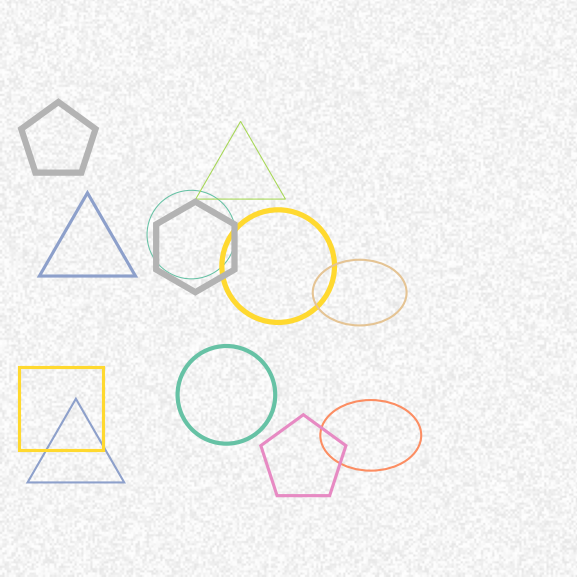[{"shape": "circle", "thickness": 0.5, "radius": 0.38, "center": [0.331, 0.593]}, {"shape": "circle", "thickness": 2, "radius": 0.42, "center": [0.392, 0.315]}, {"shape": "oval", "thickness": 1, "radius": 0.44, "center": [0.642, 0.245]}, {"shape": "triangle", "thickness": 1.5, "radius": 0.48, "center": [0.151, 0.569]}, {"shape": "triangle", "thickness": 1, "radius": 0.48, "center": [0.131, 0.212]}, {"shape": "pentagon", "thickness": 1.5, "radius": 0.39, "center": [0.525, 0.204]}, {"shape": "triangle", "thickness": 0.5, "radius": 0.45, "center": [0.417, 0.699]}, {"shape": "circle", "thickness": 2.5, "radius": 0.49, "center": [0.482, 0.538]}, {"shape": "square", "thickness": 1.5, "radius": 0.36, "center": [0.106, 0.292]}, {"shape": "oval", "thickness": 1, "radius": 0.41, "center": [0.623, 0.492]}, {"shape": "pentagon", "thickness": 3, "radius": 0.34, "center": [0.101, 0.755]}, {"shape": "hexagon", "thickness": 3, "radius": 0.39, "center": [0.338, 0.572]}]